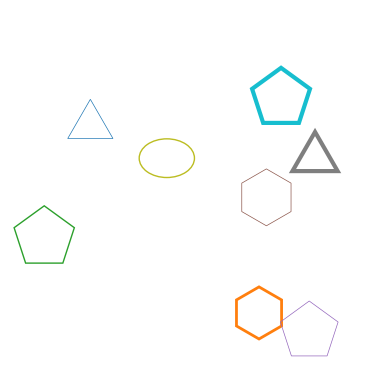[{"shape": "triangle", "thickness": 0.5, "radius": 0.34, "center": [0.235, 0.674]}, {"shape": "hexagon", "thickness": 2, "radius": 0.34, "center": [0.673, 0.187]}, {"shape": "pentagon", "thickness": 1, "radius": 0.41, "center": [0.115, 0.383]}, {"shape": "pentagon", "thickness": 0.5, "radius": 0.39, "center": [0.803, 0.139]}, {"shape": "hexagon", "thickness": 0.5, "radius": 0.37, "center": [0.692, 0.487]}, {"shape": "triangle", "thickness": 3, "radius": 0.34, "center": [0.818, 0.589]}, {"shape": "oval", "thickness": 1, "radius": 0.36, "center": [0.433, 0.589]}, {"shape": "pentagon", "thickness": 3, "radius": 0.4, "center": [0.73, 0.745]}]